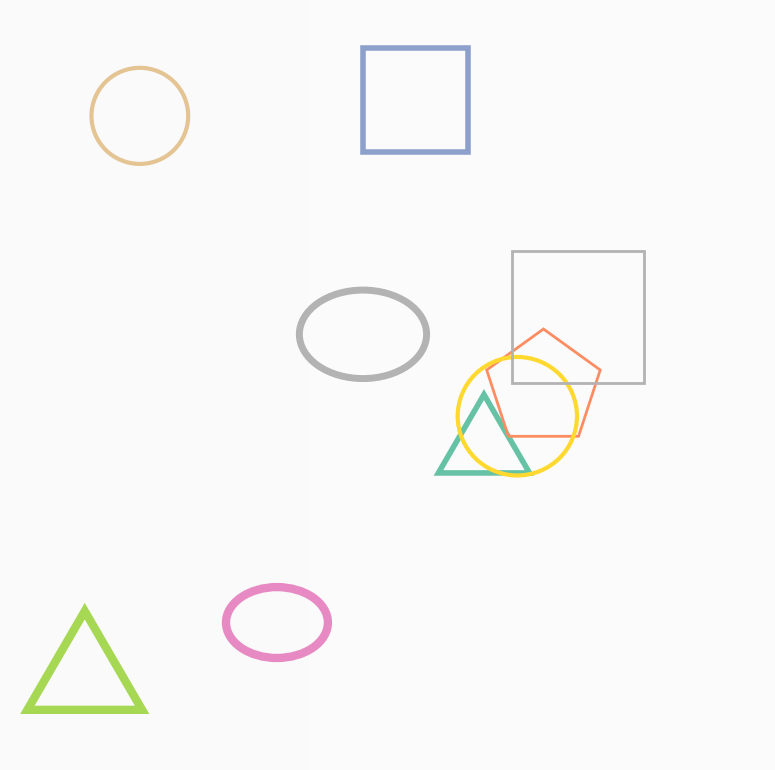[{"shape": "triangle", "thickness": 2, "radius": 0.34, "center": [0.624, 0.42]}, {"shape": "pentagon", "thickness": 1, "radius": 0.39, "center": [0.701, 0.496]}, {"shape": "square", "thickness": 2, "radius": 0.34, "center": [0.536, 0.87]}, {"shape": "oval", "thickness": 3, "radius": 0.33, "center": [0.357, 0.192]}, {"shape": "triangle", "thickness": 3, "radius": 0.43, "center": [0.109, 0.121]}, {"shape": "circle", "thickness": 1.5, "radius": 0.38, "center": [0.668, 0.459]}, {"shape": "circle", "thickness": 1.5, "radius": 0.31, "center": [0.18, 0.85]}, {"shape": "oval", "thickness": 2.5, "radius": 0.41, "center": [0.468, 0.566]}, {"shape": "square", "thickness": 1, "radius": 0.43, "center": [0.746, 0.588]}]